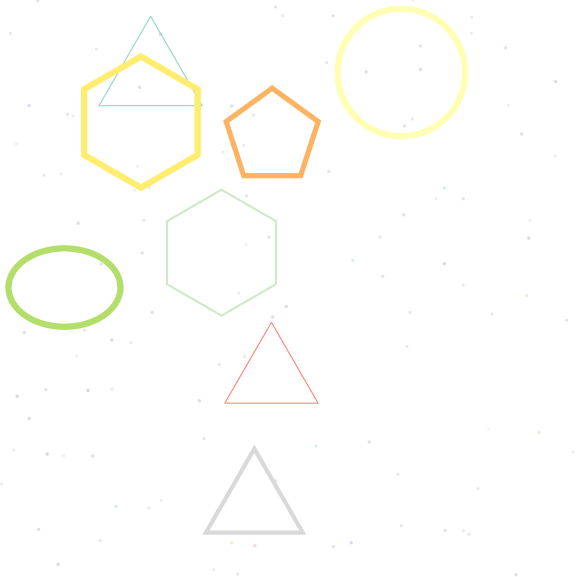[{"shape": "triangle", "thickness": 0.5, "radius": 0.52, "center": [0.261, 0.868]}, {"shape": "circle", "thickness": 3, "radius": 0.55, "center": [0.695, 0.874]}, {"shape": "triangle", "thickness": 0.5, "radius": 0.47, "center": [0.47, 0.348]}, {"shape": "pentagon", "thickness": 2.5, "radius": 0.42, "center": [0.471, 0.763]}, {"shape": "oval", "thickness": 3, "radius": 0.48, "center": [0.112, 0.501]}, {"shape": "triangle", "thickness": 2, "radius": 0.48, "center": [0.44, 0.125]}, {"shape": "hexagon", "thickness": 1, "radius": 0.55, "center": [0.384, 0.562]}, {"shape": "hexagon", "thickness": 3, "radius": 0.57, "center": [0.244, 0.788]}]